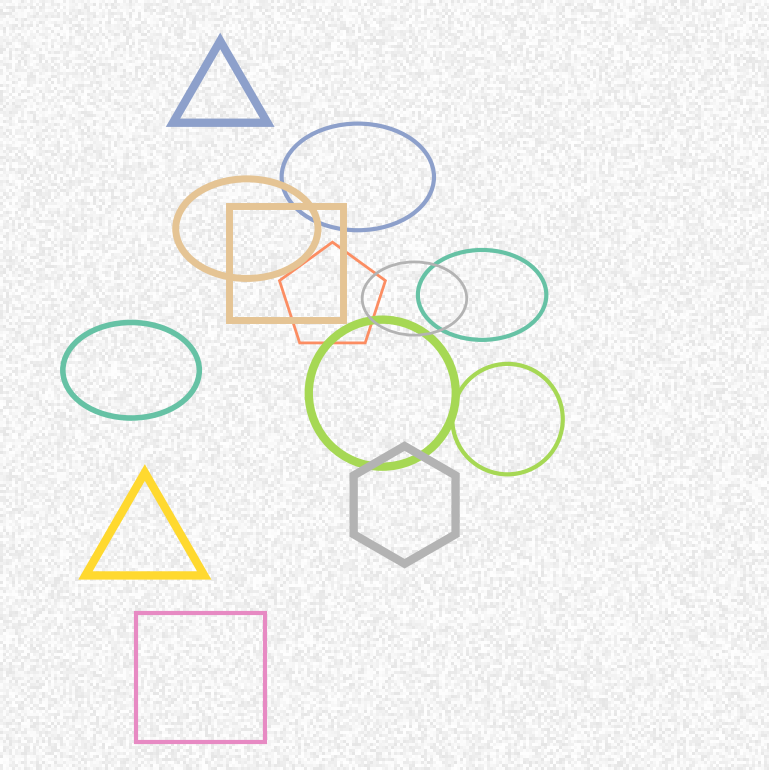[{"shape": "oval", "thickness": 2, "radius": 0.44, "center": [0.17, 0.519]}, {"shape": "oval", "thickness": 1.5, "radius": 0.42, "center": [0.626, 0.617]}, {"shape": "pentagon", "thickness": 1, "radius": 0.36, "center": [0.432, 0.613]}, {"shape": "triangle", "thickness": 3, "radius": 0.35, "center": [0.286, 0.876]}, {"shape": "oval", "thickness": 1.5, "radius": 0.49, "center": [0.465, 0.77]}, {"shape": "square", "thickness": 1.5, "radius": 0.42, "center": [0.26, 0.121]}, {"shape": "circle", "thickness": 1.5, "radius": 0.36, "center": [0.659, 0.456]}, {"shape": "circle", "thickness": 3, "radius": 0.48, "center": [0.496, 0.489]}, {"shape": "triangle", "thickness": 3, "radius": 0.45, "center": [0.188, 0.297]}, {"shape": "square", "thickness": 2.5, "radius": 0.37, "center": [0.371, 0.659]}, {"shape": "oval", "thickness": 2.5, "radius": 0.46, "center": [0.321, 0.703]}, {"shape": "oval", "thickness": 1, "radius": 0.34, "center": [0.538, 0.612]}, {"shape": "hexagon", "thickness": 3, "radius": 0.38, "center": [0.525, 0.344]}]